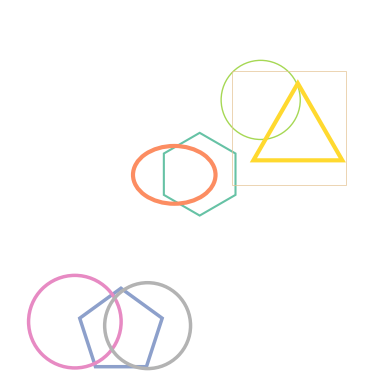[{"shape": "hexagon", "thickness": 1.5, "radius": 0.54, "center": [0.519, 0.548]}, {"shape": "oval", "thickness": 3, "radius": 0.54, "center": [0.453, 0.546]}, {"shape": "pentagon", "thickness": 2.5, "radius": 0.56, "center": [0.314, 0.139]}, {"shape": "circle", "thickness": 2.5, "radius": 0.6, "center": [0.194, 0.165]}, {"shape": "circle", "thickness": 1, "radius": 0.51, "center": [0.677, 0.74]}, {"shape": "triangle", "thickness": 3, "radius": 0.67, "center": [0.774, 0.65]}, {"shape": "square", "thickness": 0.5, "radius": 0.74, "center": [0.75, 0.668]}, {"shape": "circle", "thickness": 2.5, "radius": 0.56, "center": [0.383, 0.154]}]